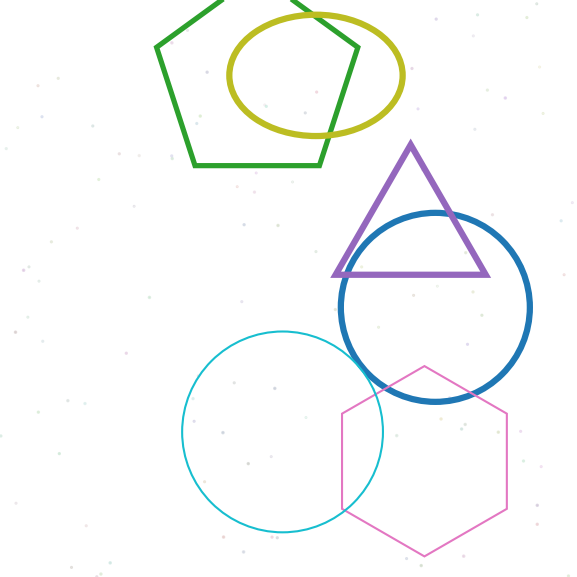[{"shape": "circle", "thickness": 3, "radius": 0.82, "center": [0.754, 0.467]}, {"shape": "pentagon", "thickness": 2.5, "radius": 0.92, "center": [0.445, 0.861]}, {"shape": "triangle", "thickness": 3, "radius": 0.75, "center": [0.711, 0.598]}, {"shape": "hexagon", "thickness": 1, "radius": 0.82, "center": [0.735, 0.2]}, {"shape": "oval", "thickness": 3, "radius": 0.75, "center": [0.547, 0.869]}, {"shape": "circle", "thickness": 1, "radius": 0.87, "center": [0.489, 0.251]}]